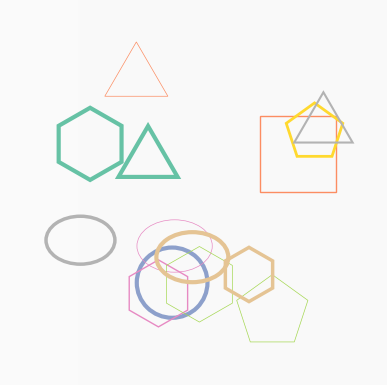[{"shape": "triangle", "thickness": 3, "radius": 0.44, "center": [0.382, 0.585]}, {"shape": "hexagon", "thickness": 3, "radius": 0.47, "center": [0.233, 0.626]}, {"shape": "square", "thickness": 1, "radius": 0.49, "center": [0.768, 0.599]}, {"shape": "triangle", "thickness": 0.5, "radius": 0.47, "center": [0.352, 0.797]}, {"shape": "circle", "thickness": 3, "radius": 0.46, "center": [0.444, 0.266]}, {"shape": "oval", "thickness": 0.5, "radius": 0.49, "center": [0.451, 0.361]}, {"shape": "hexagon", "thickness": 1, "radius": 0.44, "center": [0.409, 0.238]}, {"shape": "hexagon", "thickness": 0.5, "radius": 0.49, "center": [0.515, 0.262]}, {"shape": "pentagon", "thickness": 0.5, "radius": 0.48, "center": [0.703, 0.19]}, {"shape": "pentagon", "thickness": 2, "radius": 0.38, "center": [0.812, 0.656]}, {"shape": "oval", "thickness": 3, "radius": 0.46, "center": [0.496, 0.332]}, {"shape": "hexagon", "thickness": 2.5, "radius": 0.35, "center": [0.643, 0.287]}, {"shape": "oval", "thickness": 2.5, "radius": 0.44, "center": [0.208, 0.376]}, {"shape": "triangle", "thickness": 1.5, "radius": 0.44, "center": [0.835, 0.673]}]